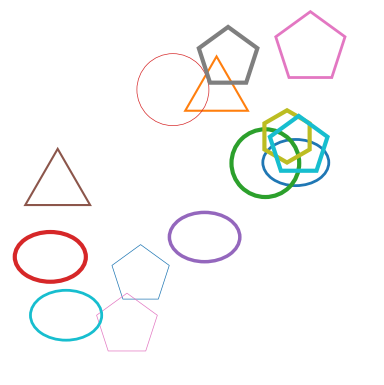[{"shape": "oval", "thickness": 2, "radius": 0.43, "center": [0.768, 0.578]}, {"shape": "pentagon", "thickness": 0.5, "radius": 0.39, "center": [0.365, 0.286]}, {"shape": "triangle", "thickness": 1.5, "radius": 0.47, "center": [0.562, 0.759]}, {"shape": "circle", "thickness": 3, "radius": 0.44, "center": [0.689, 0.576]}, {"shape": "circle", "thickness": 0.5, "radius": 0.47, "center": [0.449, 0.767]}, {"shape": "oval", "thickness": 3, "radius": 0.46, "center": [0.131, 0.333]}, {"shape": "oval", "thickness": 2.5, "radius": 0.46, "center": [0.531, 0.384]}, {"shape": "triangle", "thickness": 1.5, "radius": 0.49, "center": [0.15, 0.516]}, {"shape": "pentagon", "thickness": 0.5, "radius": 0.41, "center": [0.33, 0.156]}, {"shape": "pentagon", "thickness": 2, "radius": 0.47, "center": [0.806, 0.875]}, {"shape": "pentagon", "thickness": 3, "radius": 0.4, "center": [0.592, 0.85]}, {"shape": "hexagon", "thickness": 3, "radius": 0.34, "center": [0.746, 0.646]}, {"shape": "oval", "thickness": 2, "radius": 0.46, "center": [0.172, 0.181]}, {"shape": "pentagon", "thickness": 3, "radius": 0.39, "center": [0.776, 0.62]}]